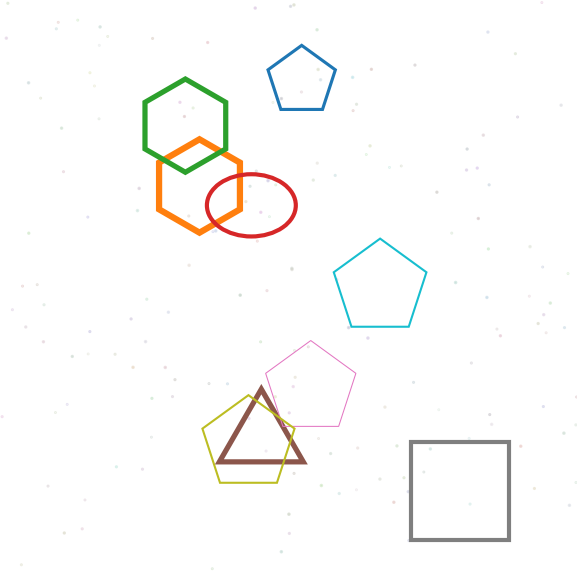[{"shape": "pentagon", "thickness": 1.5, "radius": 0.31, "center": [0.522, 0.859]}, {"shape": "hexagon", "thickness": 3, "radius": 0.4, "center": [0.345, 0.677]}, {"shape": "hexagon", "thickness": 2.5, "radius": 0.4, "center": [0.321, 0.782]}, {"shape": "oval", "thickness": 2, "radius": 0.38, "center": [0.435, 0.644]}, {"shape": "triangle", "thickness": 2.5, "radius": 0.42, "center": [0.453, 0.241]}, {"shape": "pentagon", "thickness": 0.5, "radius": 0.41, "center": [0.538, 0.327]}, {"shape": "square", "thickness": 2, "radius": 0.42, "center": [0.796, 0.149]}, {"shape": "pentagon", "thickness": 1, "radius": 0.42, "center": [0.43, 0.231]}, {"shape": "pentagon", "thickness": 1, "radius": 0.42, "center": [0.658, 0.502]}]